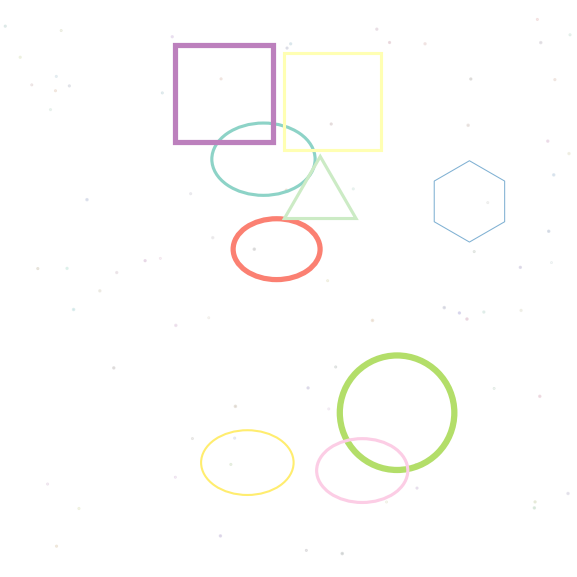[{"shape": "oval", "thickness": 1.5, "radius": 0.45, "center": [0.456, 0.723]}, {"shape": "square", "thickness": 1.5, "radius": 0.42, "center": [0.575, 0.823]}, {"shape": "oval", "thickness": 2.5, "radius": 0.38, "center": [0.479, 0.568]}, {"shape": "hexagon", "thickness": 0.5, "radius": 0.35, "center": [0.813, 0.65]}, {"shape": "circle", "thickness": 3, "radius": 0.5, "center": [0.688, 0.284]}, {"shape": "oval", "thickness": 1.5, "radius": 0.39, "center": [0.627, 0.184]}, {"shape": "square", "thickness": 2.5, "radius": 0.42, "center": [0.388, 0.837]}, {"shape": "triangle", "thickness": 1.5, "radius": 0.36, "center": [0.555, 0.657]}, {"shape": "oval", "thickness": 1, "radius": 0.4, "center": [0.428, 0.198]}]